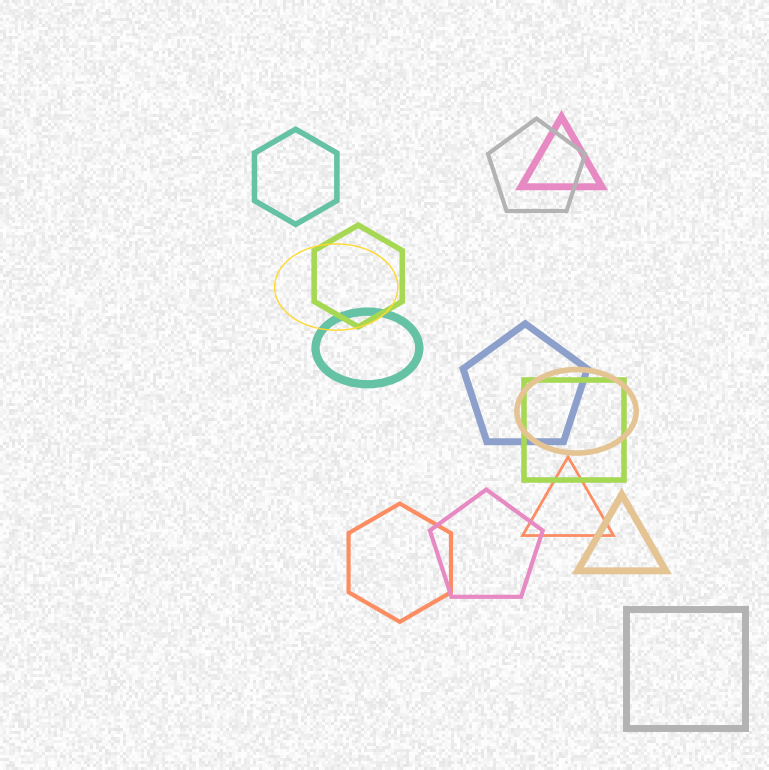[{"shape": "oval", "thickness": 3, "radius": 0.34, "center": [0.477, 0.548]}, {"shape": "hexagon", "thickness": 2, "radius": 0.31, "center": [0.384, 0.77]}, {"shape": "hexagon", "thickness": 1.5, "radius": 0.38, "center": [0.519, 0.269]}, {"shape": "triangle", "thickness": 1, "radius": 0.34, "center": [0.738, 0.339]}, {"shape": "pentagon", "thickness": 2.5, "radius": 0.42, "center": [0.682, 0.495]}, {"shape": "triangle", "thickness": 2.5, "radius": 0.3, "center": [0.729, 0.788]}, {"shape": "pentagon", "thickness": 1.5, "radius": 0.39, "center": [0.632, 0.287]}, {"shape": "square", "thickness": 2, "radius": 0.32, "center": [0.746, 0.442]}, {"shape": "hexagon", "thickness": 2, "radius": 0.33, "center": [0.465, 0.642]}, {"shape": "oval", "thickness": 0.5, "radius": 0.4, "center": [0.437, 0.627]}, {"shape": "oval", "thickness": 2, "radius": 0.39, "center": [0.749, 0.466]}, {"shape": "triangle", "thickness": 2.5, "radius": 0.33, "center": [0.807, 0.292]}, {"shape": "square", "thickness": 2.5, "radius": 0.39, "center": [0.89, 0.132]}, {"shape": "pentagon", "thickness": 1.5, "radius": 0.33, "center": [0.697, 0.78]}]